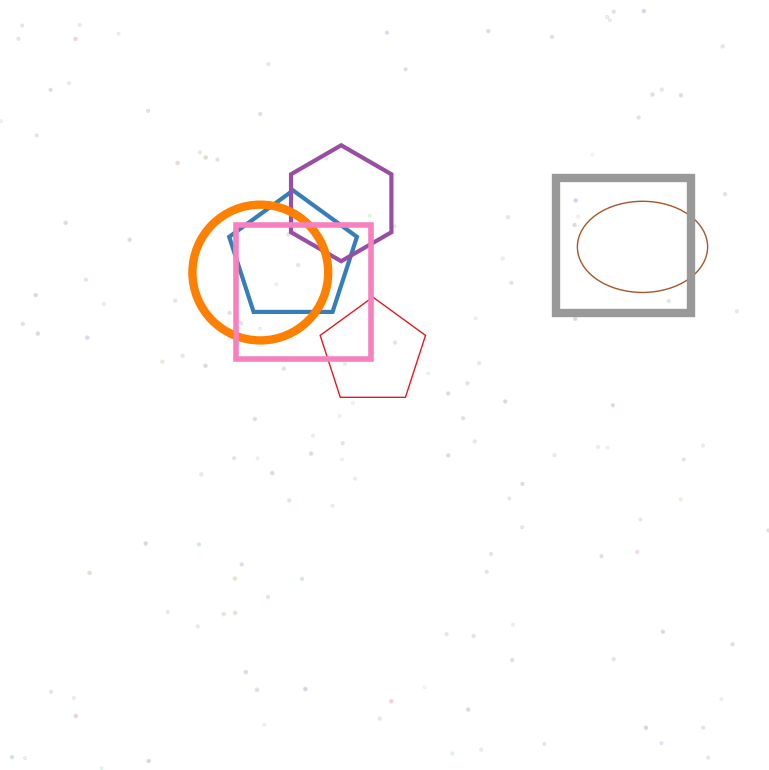[{"shape": "pentagon", "thickness": 0.5, "radius": 0.36, "center": [0.484, 0.542]}, {"shape": "pentagon", "thickness": 1.5, "radius": 0.44, "center": [0.381, 0.665]}, {"shape": "hexagon", "thickness": 1.5, "radius": 0.38, "center": [0.443, 0.736]}, {"shape": "circle", "thickness": 3, "radius": 0.44, "center": [0.338, 0.646]}, {"shape": "oval", "thickness": 0.5, "radius": 0.42, "center": [0.834, 0.679]}, {"shape": "square", "thickness": 2, "radius": 0.44, "center": [0.394, 0.621]}, {"shape": "square", "thickness": 3, "radius": 0.44, "center": [0.81, 0.682]}]